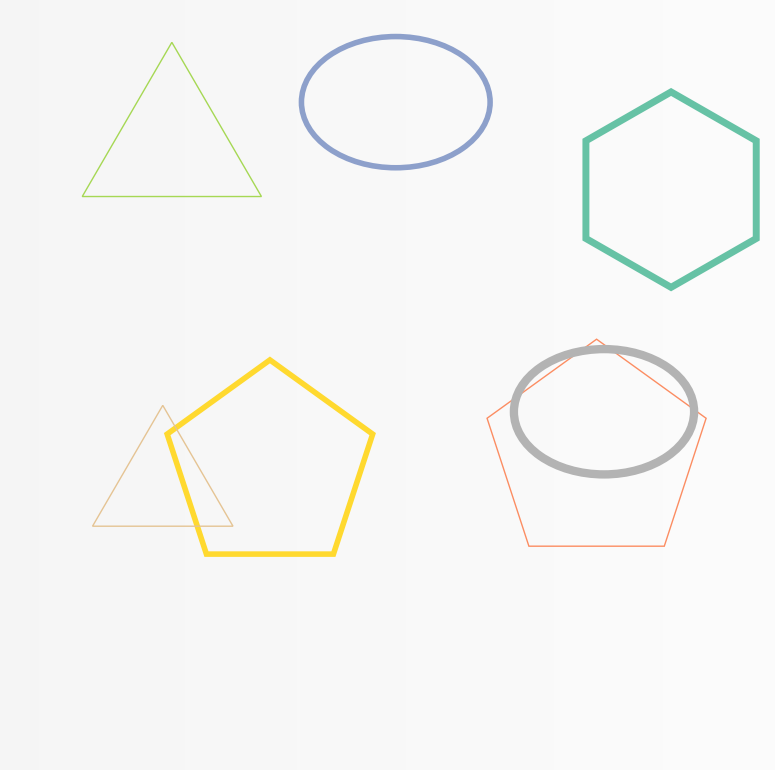[{"shape": "hexagon", "thickness": 2.5, "radius": 0.63, "center": [0.866, 0.754]}, {"shape": "pentagon", "thickness": 0.5, "radius": 0.74, "center": [0.77, 0.411]}, {"shape": "oval", "thickness": 2, "radius": 0.61, "center": [0.511, 0.867]}, {"shape": "triangle", "thickness": 0.5, "radius": 0.67, "center": [0.222, 0.812]}, {"shape": "pentagon", "thickness": 2, "radius": 0.7, "center": [0.348, 0.393]}, {"shape": "triangle", "thickness": 0.5, "radius": 0.52, "center": [0.21, 0.369]}, {"shape": "oval", "thickness": 3, "radius": 0.58, "center": [0.779, 0.465]}]